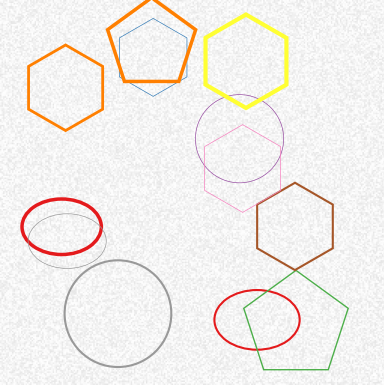[{"shape": "oval", "thickness": 1.5, "radius": 0.55, "center": [0.668, 0.169]}, {"shape": "oval", "thickness": 2.5, "radius": 0.52, "center": [0.16, 0.411]}, {"shape": "hexagon", "thickness": 0.5, "radius": 0.51, "center": [0.398, 0.851]}, {"shape": "pentagon", "thickness": 1, "radius": 0.71, "center": [0.769, 0.155]}, {"shape": "circle", "thickness": 0.5, "radius": 0.57, "center": [0.622, 0.64]}, {"shape": "pentagon", "thickness": 2.5, "radius": 0.6, "center": [0.394, 0.886]}, {"shape": "hexagon", "thickness": 2, "radius": 0.56, "center": [0.17, 0.772]}, {"shape": "hexagon", "thickness": 3, "radius": 0.61, "center": [0.639, 0.841]}, {"shape": "hexagon", "thickness": 1.5, "radius": 0.57, "center": [0.766, 0.412]}, {"shape": "hexagon", "thickness": 0.5, "radius": 0.57, "center": [0.63, 0.562]}, {"shape": "circle", "thickness": 1.5, "radius": 0.69, "center": [0.306, 0.185]}, {"shape": "oval", "thickness": 0.5, "radius": 0.51, "center": [0.174, 0.374]}]